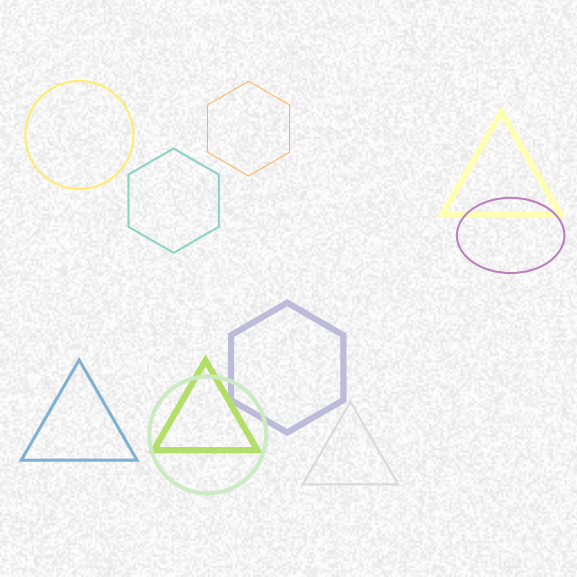[{"shape": "hexagon", "thickness": 1, "radius": 0.45, "center": [0.301, 0.652]}, {"shape": "triangle", "thickness": 3, "radius": 0.59, "center": [0.868, 0.687]}, {"shape": "hexagon", "thickness": 3, "radius": 0.56, "center": [0.497, 0.363]}, {"shape": "triangle", "thickness": 1.5, "radius": 0.58, "center": [0.137, 0.26]}, {"shape": "hexagon", "thickness": 0.5, "radius": 0.41, "center": [0.43, 0.776]}, {"shape": "triangle", "thickness": 3, "radius": 0.52, "center": [0.356, 0.271]}, {"shape": "triangle", "thickness": 1, "radius": 0.48, "center": [0.607, 0.208]}, {"shape": "oval", "thickness": 1, "radius": 0.47, "center": [0.884, 0.591]}, {"shape": "circle", "thickness": 2, "radius": 0.51, "center": [0.36, 0.246]}, {"shape": "circle", "thickness": 1, "radius": 0.47, "center": [0.137, 0.765]}]